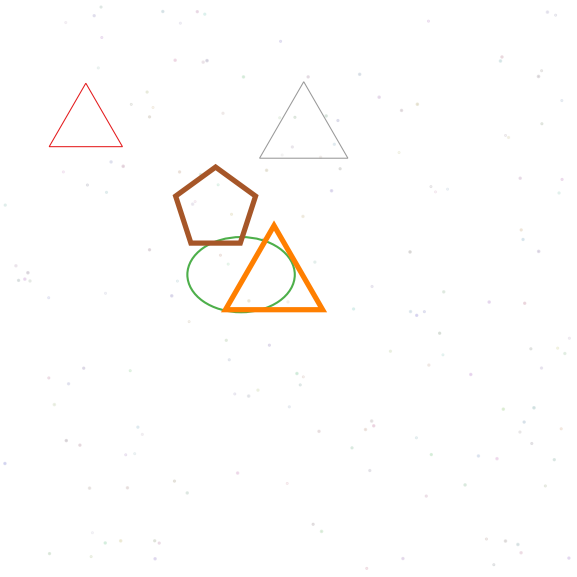[{"shape": "triangle", "thickness": 0.5, "radius": 0.37, "center": [0.149, 0.782]}, {"shape": "oval", "thickness": 1, "radius": 0.47, "center": [0.417, 0.524]}, {"shape": "triangle", "thickness": 2.5, "radius": 0.49, "center": [0.475, 0.511]}, {"shape": "pentagon", "thickness": 2.5, "radius": 0.36, "center": [0.373, 0.637]}, {"shape": "triangle", "thickness": 0.5, "radius": 0.44, "center": [0.526, 0.769]}]